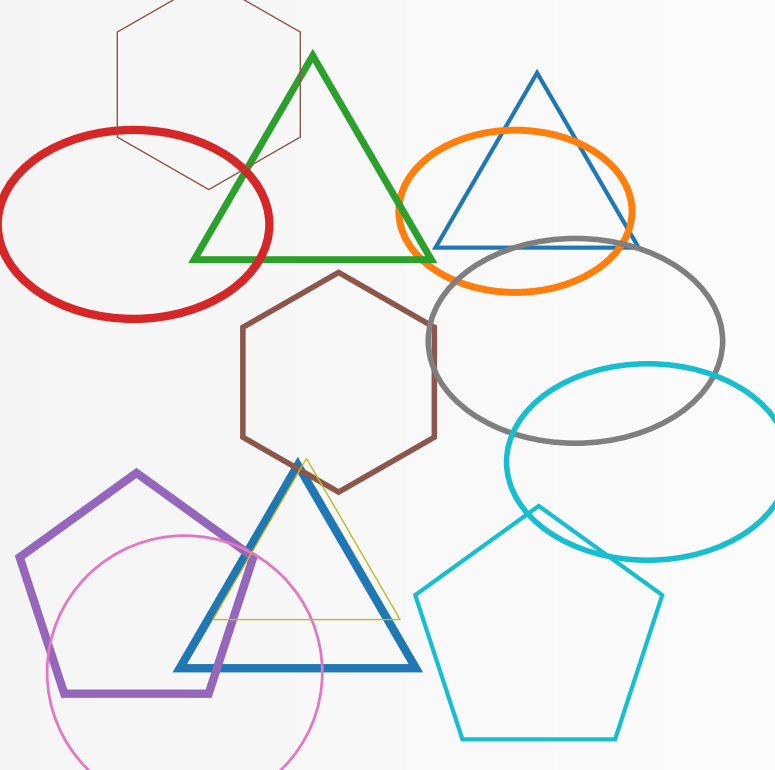[{"shape": "triangle", "thickness": 3, "radius": 0.88, "center": [0.384, 0.22]}, {"shape": "triangle", "thickness": 1.5, "radius": 0.76, "center": [0.693, 0.754]}, {"shape": "oval", "thickness": 2.5, "radius": 0.75, "center": [0.665, 0.726]}, {"shape": "triangle", "thickness": 2.5, "radius": 0.88, "center": [0.404, 0.751]}, {"shape": "oval", "thickness": 3, "radius": 0.88, "center": [0.172, 0.709]}, {"shape": "pentagon", "thickness": 3, "radius": 0.79, "center": [0.176, 0.227]}, {"shape": "hexagon", "thickness": 2, "radius": 0.71, "center": [0.437, 0.504]}, {"shape": "hexagon", "thickness": 0.5, "radius": 0.68, "center": [0.269, 0.89]}, {"shape": "circle", "thickness": 1, "radius": 0.89, "center": [0.238, 0.127]}, {"shape": "oval", "thickness": 2, "radius": 0.95, "center": [0.742, 0.557]}, {"shape": "triangle", "thickness": 0.5, "radius": 0.7, "center": [0.395, 0.265]}, {"shape": "oval", "thickness": 2, "radius": 0.91, "center": [0.836, 0.4]}, {"shape": "pentagon", "thickness": 1.5, "radius": 0.84, "center": [0.695, 0.175]}]